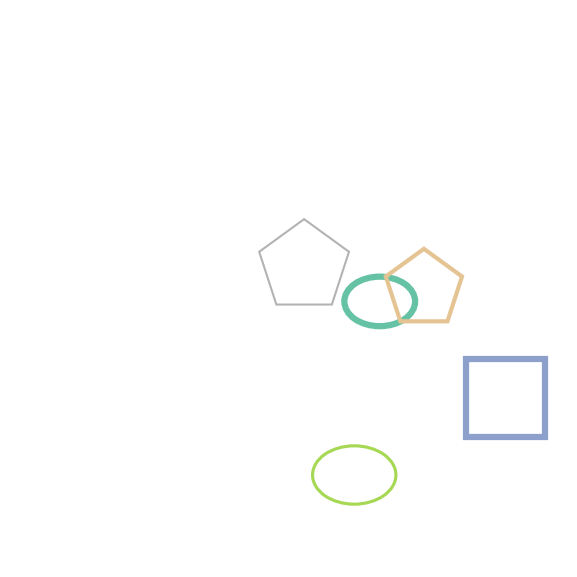[{"shape": "oval", "thickness": 3, "radius": 0.31, "center": [0.658, 0.477]}, {"shape": "square", "thickness": 3, "radius": 0.34, "center": [0.875, 0.31]}, {"shape": "oval", "thickness": 1.5, "radius": 0.36, "center": [0.613, 0.177]}, {"shape": "pentagon", "thickness": 2, "radius": 0.35, "center": [0.734, 0.499]}, {"shape": "pentagon", "thickness": 1, "radius": 0.41, "center": [0.527, 0.538]}]